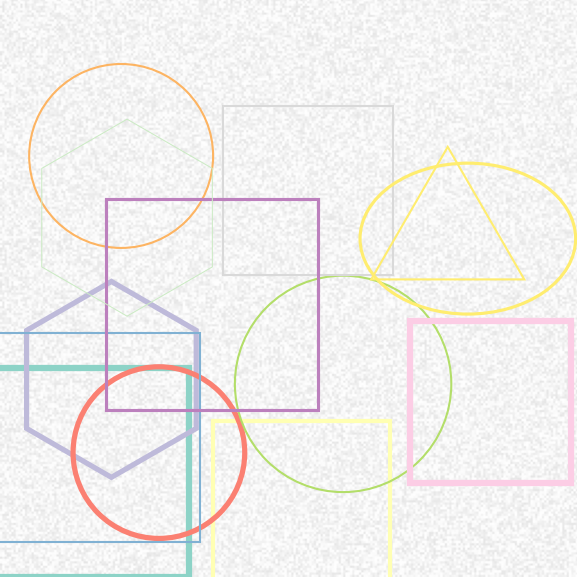[{"shape": "square", "thickness": 3, "radius": 0.91, "center": [0.145, 0.181]}, {"shape": "square", "thickness": 2, "radius": 0.77, "center": [0.522, 0.117]}, {"shape": "hexagon", "thickness": 2.5, "radius": 0.85, "center": [0.193, 0.342]}, {"shape": "circle", "thickness": 2.5, "radius": 0.74, "center": [0.275, 0.215]}, {"shape": "square", "thickness": 1, "radius": 0.91, "center": [0.166, 0.242]}, {"shape": "circle", "thickness": 1, "radius": 0.8, "center": [0.21, 0.729]}, {"shape": "circle", "thickness": 1, "radius": 0.94, "center": [0.594, 0.334]}, {"shape": "square", "thickness": 3, "radius": 0.7, "center": [0.849, 0.303]}, {"shape": "square", "thickness": 1, "radius": 0.73, "center": [0.533, 0.669]}, {"shape": "square", "thickness": 1.5, "radius": 0.92, "center": [0.367, 0.472]}, {"shape": "hexagon", "thickness": 0.5, "radius": 0.85, "center": [0.22, 0.622]}, {"shape": "triangle", "thickness": 1, "radius": 0.77, "center": [0.775, 0.592]}, {"shape": "oval", "thickness": 1.5, "radius": 0.93, "center": [0.81, 0.586]}]